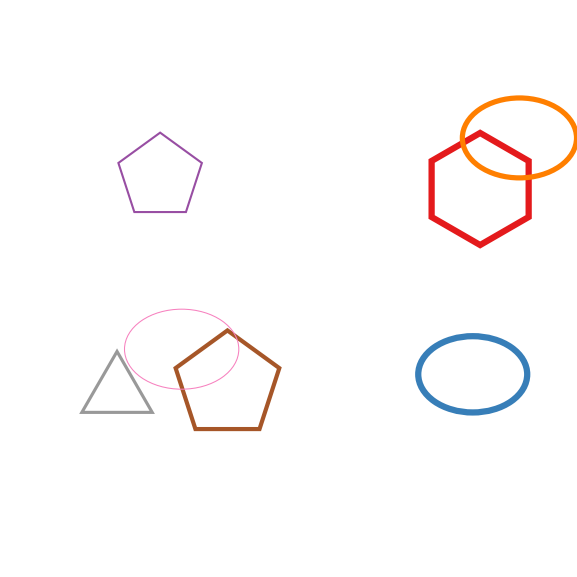[{"shape": "hexagon", "thickness": 3, "radius": 0.49, "center": [0.831, 0.672]}, {"shape": "oval", "thickness": 3, "radius": 0.47, "center": [0.819, 0.351]}, {"shape": "pentagon", "thickness": 1, "radius": 0.38, "center": [0.277, 0.693]}, {"shape": "oval", "thickness": 2.5, "radius": 0.49, "center": [0.899, 0.76]}, {"shape": "pentagon", "thickness": 2, "radius": 0.47, "center": [0.394, 0.333]}, {"shape": "oval", "thickness": 0.5, "radius": 0.49, "center": [0.315, 0.394]}, {"shape": "triangle", "thickness": 1.5, "radius": 0.35, "center": [0.203, 0.32]}]